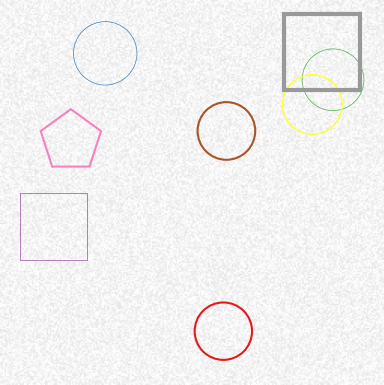[{"shape": "circle", "thickness": 1.5, "radius": 0.37, "center": [0.58, 0.14]}, {"shape": "circle", "thickness": 0.5, "radius": 0.41, "center": [0.273, 0.861]}, {"shape": "circle", "thickness": 0.5, "radius": 0.4, "center": [0.865, 0.793]}, {"shape": "square", "thickness": 0.5, "radius": 0.44, "center": [0.139, 0.411]}, {"shape": "circle", "thickness": 1, "radius": 0.39, "center": [0.811, 0.729]}, {"shape": "circle", "thickness": 1.5, "radius": 0.37, "center": [0.588, 0.66]}, {"shape": "pentagon", "thickness": 1.5, "radius": 0.41, "center": [0.184, 0.634]}, {"shape": "square", "thickness": 3, "radius": 0.49, "center": [0.837, 0.865]}]